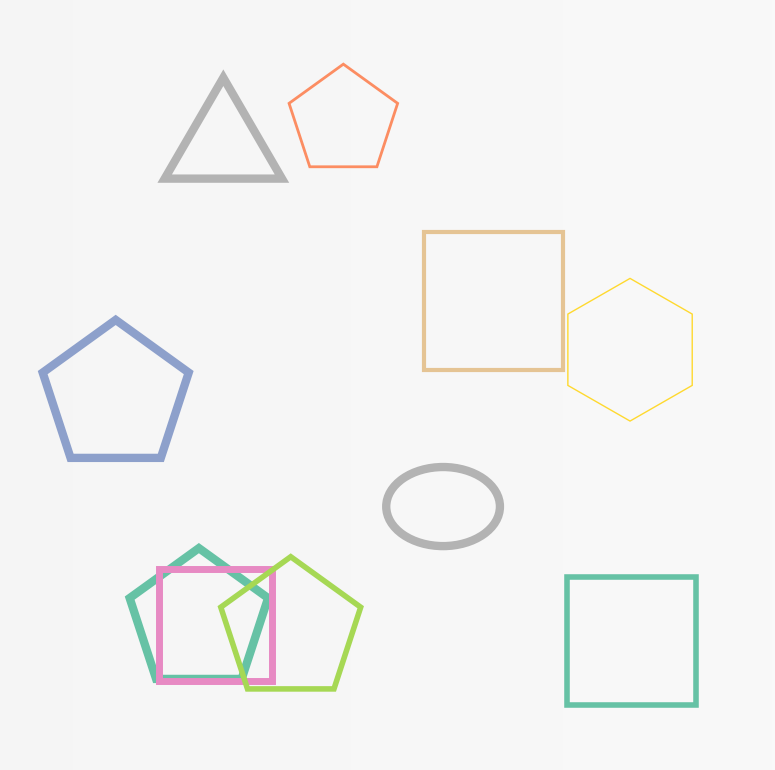[{"shape": "pentagon", "thickness": 3, "radius": 0.47, "center": [0.257, 0.194]}, {"shape": "square", "thickness": 2, "radius": 0.42, "center": [0.815, 0.168]}, {"shape": "pentagon", "thickness": 1, "radius": 0.37, "center": [0.443, 0.843]}, {"shape": "pentagon", "thickness": 3, "radius": 0.5, "center": [0.149, 0.485]}, {"shape": "square", "thickness": 2.5, "radius": 0.37, "center": [0.278, 0.188]}, {"shape": "pentagon", "thickness": 2, "radius": 0.47, "center": [0.375, 0.182]}, {"shape": "hexagon", "thickness": 0.5, "radius": 0.46, "center": [0.813, 0.546]}, {"shape": "square", "thickness": 1.5, "radius": 0.45, "center": [0.636, 0.609]}, {"shape": "triangle", "thickness": 3, "radius": 0.44, "center": [0.288, 0.812]}, {"shape": "oval", "thickness": 3, "radius": 0.37, "center": [0.572, 0.342]}]